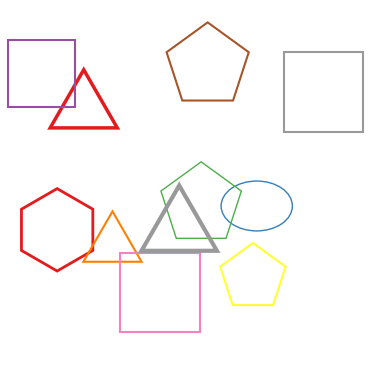[{"shape": "triangle", "thickness": 2.5, "radius": 0.5, "center": [0.217, 0.718]}, {"shape": "hexagon", "thickness": 2, "radius": 0.54, "center": [0.148, 0.403]}, {"shape": "oval", "thickness": 1, "radius": 0.46, "center": [0.667, 0.465]}, {"shape": "pentagon", "thickness": 1, "radius": 0.55, "center": [0.522, 0.47]}, {"shape": "square", "thickness": 1.5, "radius": 0.44, "center": [0.108, 0.809]}, {"shape": "triangle", "thickness": 1.5, "radius": 0.44, "center": [0.292, 0.364]}, {"shape": "pentagon", "thickness": 1.5, "radius": 0.45, "center": [0.657, 0.28]}, {"shape": "pentagon", "thickness": 1.5, "radius": 0.56, "center": [0.539, 0.83]}, {"shape": "square", "thickness": 1.5, "radius": 0.52, "center": [0.415, 0.24]}, {"shape": "square", "thickness": 1.5, "radius": 0.52, "center": [0.841, 0.761]}, {"shape": "triangle", "thickness": 3, "radius": 0.57, "center": [0.465, 0.405]}]